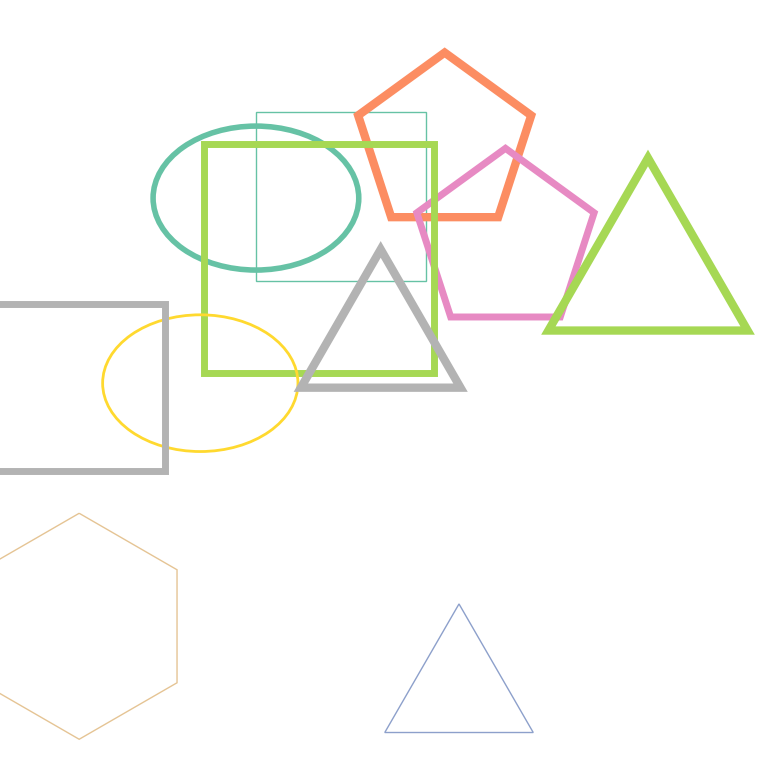[{"shape": "square", "thickness": 0.5, "radius": 0.55, "center": [0.443, 0.745]}, {"shape": "oval", "thickness": 2, "radius": 0.67, "center": [0.332, 0.743]}, {"shape": "pentagon", "thickness": 3, "radius": 0.59, "center": [0.578, 0.814]}, {"shape": "triangle", "thickness": 0.5, "radius": 0.56, "center": [0.596, 0.104]}, {"shape": "pentagon", "thickness": 2.5, "radius": 0.61, "center": [0.656, 0.686]}, {"shape": "triangle", "thickness": 3, "radius": 0.75, "center": [0.842, 0.645]}, {"shape": "square", "thickness": 2.5, "radius": 0.75, "center": [0.415, 0.664]}, {"shape": "oval", "thickness": 1, "radius": 0.63, "center": [0.26, 0.502]}, {"shape": "hexagon", "thickness": 0.5, "radius": 0.73, "center": [0.103, 0.187]}, {"shape": "square", "thickness": 2.5, "radius": 0.54, "center": [0.105, 0.497]}, {"shape": "triangle", "thickness": 3, "radius": 0.6, "center": [0.494, 0.556]}]